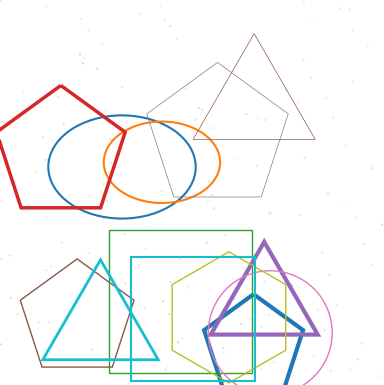[{"shape": "pentagon", "thickness": 3, "radius": 0.68, "center": [0.659, 0.101]}, {"shape": "oval", "thickness": 1.5, "radius": 0.96, "center": [0.317, 0.566]}, {"shape": "oval", "thickness": 1.5, "radius": 0.76, "center": [0.421, 0.578]}, {"shape": "square", "thickness": 1, "radius": 0.93, "center": [0.469, 0.217]}, {"shape": "pentagon", "thickness": 2.5, "radius": 0.88, "center": [0.158, 0.602]}, {"shape": "triangle", "thickness": 3, "radius": 0.8, "center": [0.686, 0.211]}, {"shape": "triangle", "thickness": 0.5, "radius": 0.92, "center": [0.66, 0.73]}, {"shape": "pentagon", "thickness": 1, "radius": 0.78, "center": [0.2, 0.172]}, {"shape": "circle", "thickness": 1, "radius": 0.8, "center": [0.702, 0.136]}, {"shape": "pentagon", "thickness": 0.5, "radius": 0.97, "center": [0.565, 0.645]}, {"shape": "hexagon", "thickness": 1, "radius": 0.85, "center": [0.595, 0.176]}, {"shape": "triangle", "thickness": 2, "radius": 0.86, "center": [0.261, 0.152]}, {"shape": "square", "thickness": 1.5, "radius": 0.8, "center": [0.501, 0.171]}]